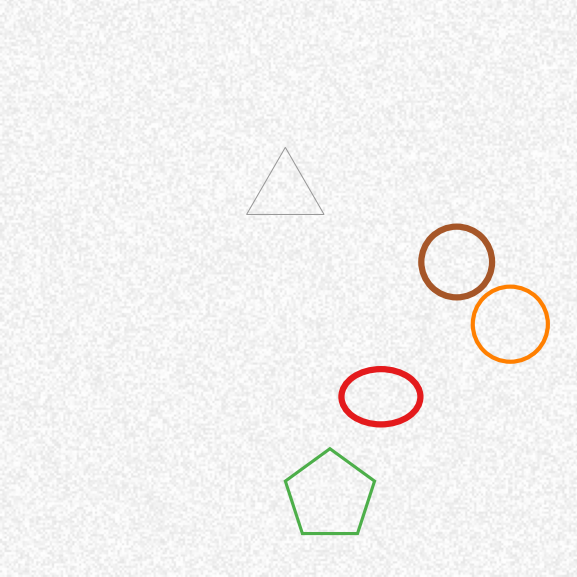[{"shape": "oval", "thickness": 3, "radius": 0.34, "center": [0.66, 0.312]}, {"shape": "pentagon", "thickness": 1.5, "radius": 0.41, "center": [0.571, 0.141]}, {"shape": "circle", "thickness": 2, "radius": 0.33, "center": [0.884, 0.438]}, {"shape": "circle", "thickness": 3, "radius": 0.31, "center": [0.791, 0.545]}, {"shape": "triangle", "thickness": 0.5, "radius": 0.39, "center": [0.494, 0.666]}]